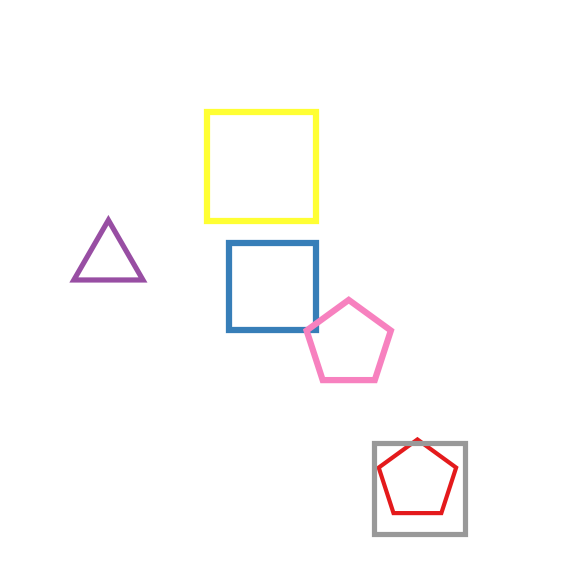[{"shape": "pentagon", "thickness": 2, "radius": 0.35, "center": [0.723, 0.168]}, {"shape": "square", "thickness": 3, "radius": 0.37, "center": [0.472, 0.503]}, {"shape": "triangle", "thickness": 2.5, "radius": 0.35, "center": [0.188, 0.549]}, {"shape": "square", "thickness": 3, "radius": 0.47, "center": [0.452, 0.711]}, {"shape": "pentagon", "thickness": 3, "radius": 0.38, "center": [0.604, 0.403]}, {"shape": "square", "thickness": 2.5, "radius": 0.39, "center": [0.727, 0.154]}]